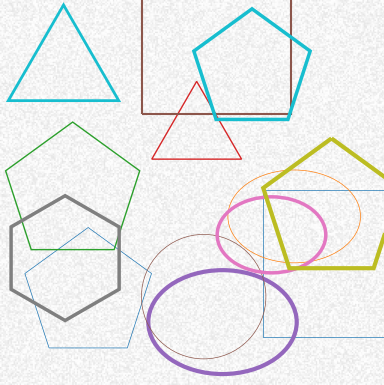[{"shape": "pentagon", "thickness": 0.5, "radius": 0.86, "center": [0.229, 0.236]}, {"shape": "square", "thickness": 0.5, "radius": 0.96, "center": [0.874, 0.315]}, {"shape": "oval", "thickness": 0.5, "radius": 0.86, "center": [0.764, 0.438]}, {"shape": "pentagon", "thickness": 1, "radius": 0.92, "center": [0.189, 0.5]}, {"shape": "triangle", "thickness": 1, "radius": 0.67, "center": [0.511, 0.654]}, {"shape": "oval", "thickness": 3, "radius": 0.96, "center": [0.578, 0.163]}, {"shape": "square", "thickness": 1.5, "radius": 0.97, "center": [0.563, 0.898]}, {"shape": "circle", "thickness": 0.5, "radius": 0.81, "center": [0.529, 0.229]}, {"shape": "oval", "thickness": 2.5, "radius": 0.71, "center": [0.705, 0.39]}, {"shape": "hexagon", "thickness": 2.5, "radius": 0.81, "center": [0.169, 0.33]}, {"shape": "pentagon", "thickness": 3, "radius": 0.93, "center": [0.861, 0.454]}, {"shape": "triangle", "thickness": 2, "radius": 0.83, "center": [0.165, 0.821]}, {"shape": "pentagon", "thickness": 2.5, "radius": 0.79, "center": [0.655, 0.818]}]